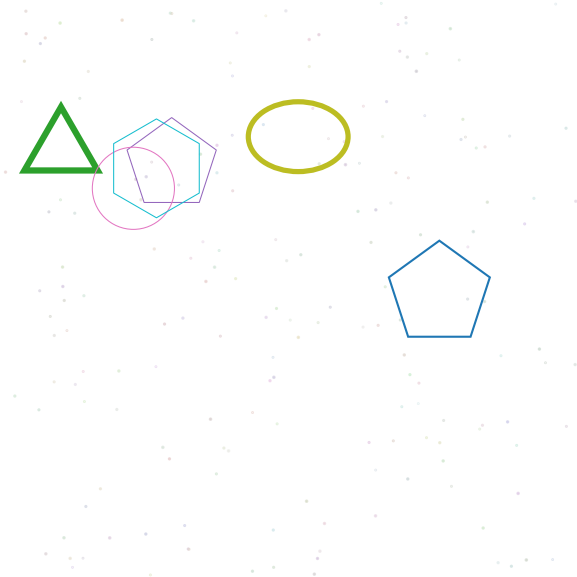[{"shape": "pentagon", "thickness": 1, "radius": 0.46, "center": [0.761, 0.49]}, {"shape": "triangle", "thickness": 3, "radius": 0.37, "center": [0.106, 0.741]}, {"shape": "pentagon", "thickness": 0.5, "radius": 0.41, "center": [0.297, 0.714]}, {"shape": "circle", "thickness": 0.5, "radius": 0.36, "center": [0.231, 0.673]}, {"shape": "oval", "thickness": 2.5, "radius": 0.43, "center": [0.516, 0.762]}, {"shape": "hexagon", "thickness": 0.5, "radius": 0.43, "center": [0.271, 0.708]}]